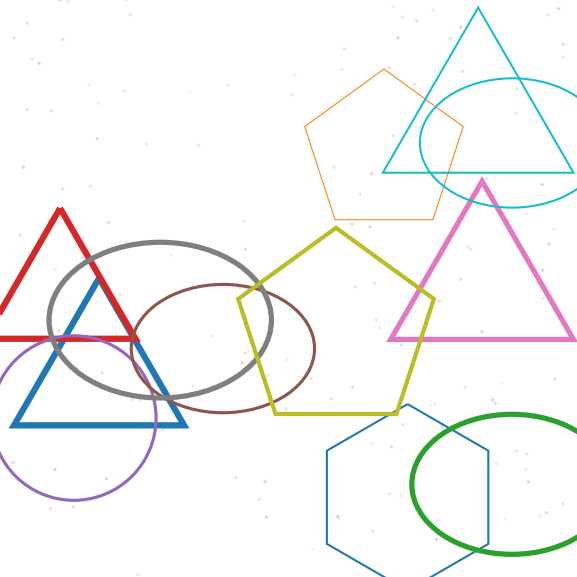[{"shape": "triangle", "thickness": 3, "radius": 0.85, "center": [0.172, 0.348]}, {"shape": "hexagon", "thickness": 1, "radius": 0.81, "center": [0.706, 0.138]}, {"shape": "pentagon", "thickness": 0.5, "radius": 0.72, "center": [0.665, 0.735]}, {"shape": "oval", "thickness": 2.5, "radius": 0.87, "center": [0.886, 0.16]}, {"shape": "triangle", "thickness": 3, "radius": 0.75, "center": [0.104, 0.488]}, {"shape": "circle", "thickness": 1.5, "radius": 0.71, "center": [0.128, 0.275]}, {"shape": "oval", "thickness": 1.5, "radius": 0.79, "center": [0.386, 0.396]}, {"shape": "triangle", "thickness": 2.5, "radius": 0.91, "center": [0.835, 0.503]}, {"shape": "oval", "thickness": 2.5, "radius": 0.96, "center": [0.277, 0.445]}, {"shape": "pentagon", "thickness": 2, "radius": 0.89, "center": [0.582, 0.426]}, {"shape": "triangle", "thickness": 1, "radius": 0.95, "center": [0.828, 0.795]}, {"shape": "oval", "thickness": 1, "radius": 0.8, "center": [0.887, 0.752]}]